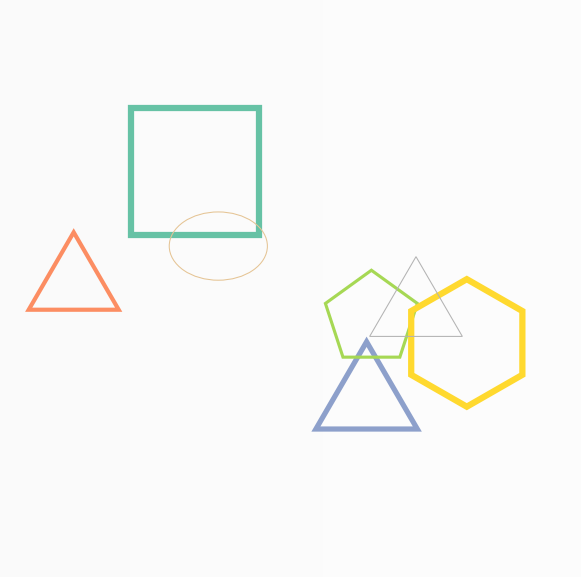[{"shape": "square", "thickness": 3, "radius": 0.55, "center": [0.336, 0.702]}, {"shape": "triangle", "thickness": 2, "radius": 0.45, "center": [0.127, 0.507]}, {"shape": "triangle", "thickness": 2.5, "radius": 0.5, "center": [0.631, 0.307]}, {"shape": "pentagon", "thickness": 1.5, "radius": 0.42, "center": [0.639, 0.448]}, {"shape": "hexagon", "thickness": 3, "radius": 0.55, "center": [0.803, 0.405]}, {"shape": "oval", "thickness": 0.5, "radius": 0.42, "center": [0.376, 0.573]}, {"shape": "triangle", "thickness": 0.5, "radius": 0.46, "center": [0.716, 0.463]}]